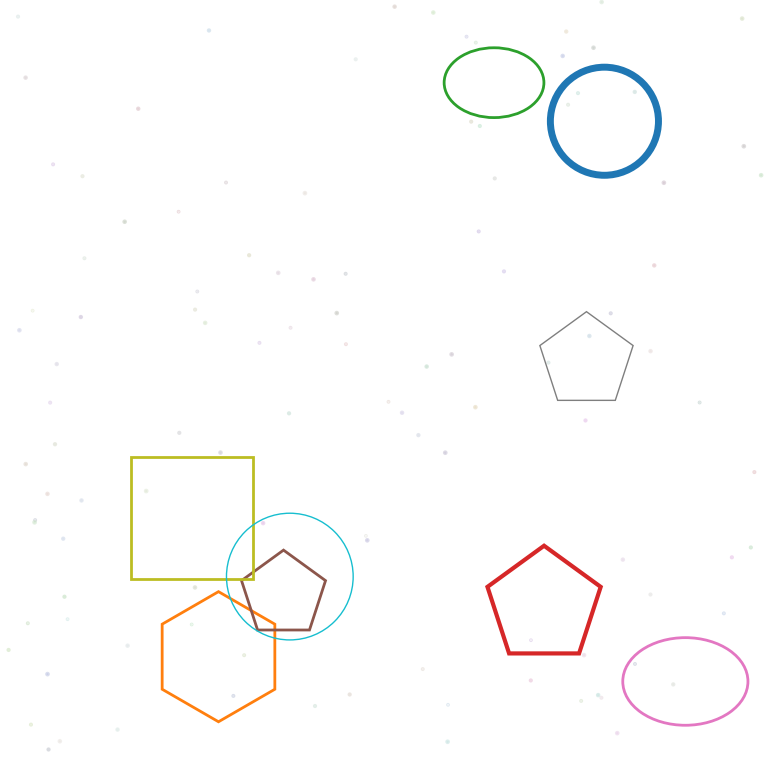[{"shape": "circle", "thickness": 2.5, "radius": 0.35, "center": [0.785, 0.843]}, {"shape": "hexagon", "thickness": 1, "radius": 0.42, "center": [0.284, 0.147]}, {"shape": "oval", "thickness": 1, "radius": 0.32, "center": [0.642, 0.893]}, {"shape": "pentagon", "thickness": 1.5, "radius": 0.39, "center": [0.707, 0.214]}, {"shape": "pentagon", "thickness": 1, "radius": 0.29, "center": [0.368, 0.228]}, {"shape": "oval", "thickness": 1, "radius": 0.41, "center": [0.89, 0.115]}, {"shape": "pentagon", "thickness": 0.5, "radius": 0.32, "center": [0.762, 0.532]}, {"shape": "square", "thickness": 1, "radius": 0.4, "center": [0.249, 0.327]}, {"shape": "circle", "thickness": 0.5, "radius": 0.41, "center": [0.376, 0.251]}]